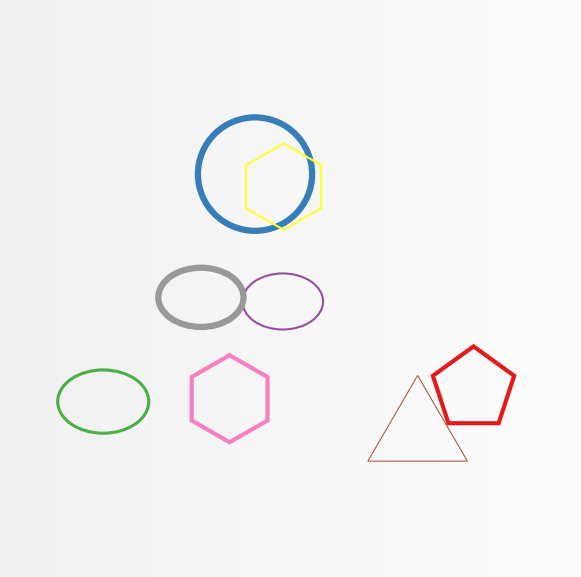[{"shape": "pentagon", "thickness": 2, "radius": 0.37, "center": [0.815, 0.326]}, {"shape": "circle", "thickness": 3, "radius": 0.49, "center": [0.439, 0.698]}, {"shape": "oval", "thickness": 1.5, "radius": 0.39, "center": [0.178, 0.304]}, {"shape": "oval", "thickness": 1, "radius": 0.35, "center": [0.486, 0.477]}, {"shape": "hexagon", "thickness": 1, "radius": 0.37, "center": [0.488, 0.676]}, {"shape": "triangle", "thickness": 0.5, "radius": 0.49, "center": [0.719, 0.25]}, {"shape": "hexagon", "thickness": 2, "radius": 0.38, "center": [0.395, 0.309]}, {"shape": "oval", "thickness": 3, "radius": 0.37, "center": [0.346, 0.484]}]